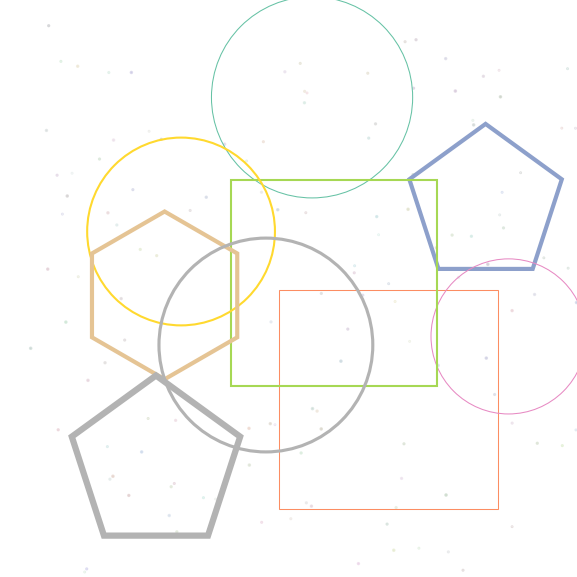[{"shape": "circle", "thickness": 0.5, "radius": 0.87, "center": [0.54, 0.831]}, {"shape": "square", "thickness": 0.5, "radius": 0.95, "center": [0.673, 0.307]}, {"shape": "pentagon", "thickness": 2, "radius": 0.69, "center": [0.841, 0.646]}, {"shape": "circle", "thickness": 0.5, "radius": 0.67, "center": [0.881, 0.417]}, {"shape": "square", "thickness": 1, "radius": 0.89, "center": [0.579, 0.508]}, {"shape": "circle", "thickness": 1, "radius": 0.81, "center": [0.314, 0.598]}, {"shape": "hexagon", "thickness": 2, "radius": 0.73, "center": [0.285, 0.488]}, {"shape": "circle", "thickness": 1.5, "radius": 0.93, "center": [0.46, 0.402]}, {"shape": "pentagon", "thickness": 3, "radius": 0.77, "center": [0.27, 0.196]}]